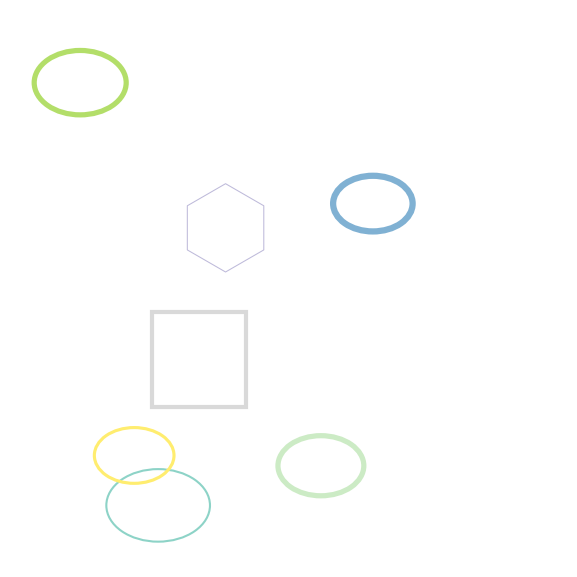[{"shape": "oval", "thickness": 1, "radius": 0.45, "center": [0.274, 0.124]}, {"shape": "hexagon", "thickness": 0.5, "radius": 0.38, "center": [0.391, 0.605]}, {"shape": "oval", "thickness": 3, "radius": 0.34, "center": [0.646, 0.647]}, {"shape": "oval", "thickness": 2.5, "radius": 0.4, "center": [0.139, 0.856]}, {"shape": "square", "thickness": 2, "radius": 0.41, "center": [0.345, 0.377]}, {"shape": "oval", "thickness": 2.5, "radius": 0.37, "center": [0.556, 0.193]}, {"shape": "oval", "thickness": 1.5, "radius": 0.34, "center": [0.232, 0.21]}]